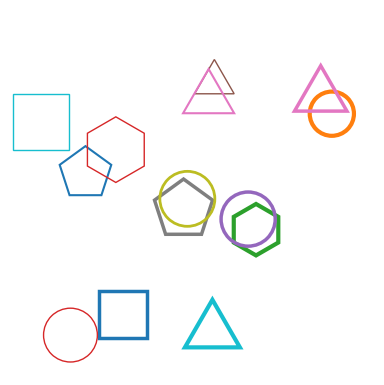[{"shape": "pentagon", "thickness": 1.5, "radius": 0.35, "center": [0.222, 0.55]}, {"shape": "square", "thickness": 2.5, "radius": 0.31, "center": [0.319, 0.183]}, {"shape": "circle", "thickness": 3, "radius": 0.29, "center": [0.862, 0.705]}, {"shape": "hexagon", "thickness": 3, "radius": 0.33, "center": [0.665, 0.403]}, {"shape": "hexagon", "thickness": 1, "radius": 0.43, "center": [0.301, 0.611]}, {"shape": "circle", "thickness": 1, "radius": 0.35, "center": [0.183, 0.13]}, {"shape": "circle", "thickness": 2.5, "radius": 0.35, "center": [0.645, 0.431]}, {"shape": "triangle", "thickness": 1, "radius": 0.3, "center": [0.557, 0.786]}, {"shape": "triangle", "thickness": 2.5, "radius": 0.39, "center": [0.833, 0.751]}, {"shape": "triangle", "thickness": 1.5, "radius": 0.38, "center": [0.542, 0.744]}, {"shape": "pentagon", "thickness": 2.5, "radius": 0.4, "center": [0.477, 0.456]}, {"shape": "circle", "thickness": 2, "radius": 0.36, "center": [0.487, 0.484]}, {"shape": "triangle", "thickness": 3, "radius": 0.41, "center": [0.552, 0.139]}, {"shape": "square", "thickness": 1, "radius": 0.37, "center": [0.107, 0.683]}]